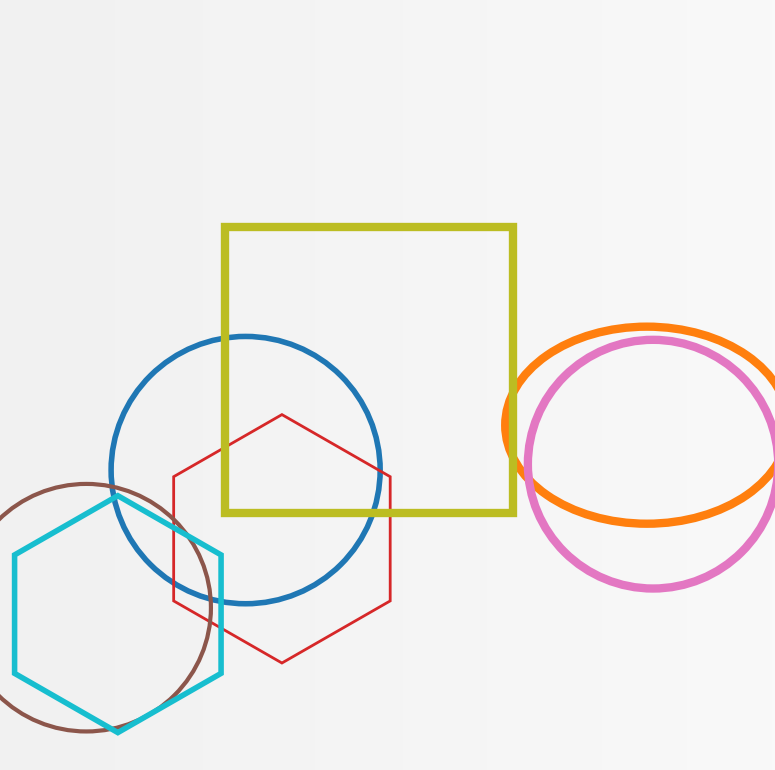[{"shape": "circle", "thickness": 2, "radius": 0.87, "center": [0.317, 0.389]}, {"shape": "oval", "thickness": 3, "radius": 0.91, "center": [0.835, 0.448]}, {"shape": "hexagon", "thickness": 1, "radius": 0.81, "center": [0.364, 0.3]}, {"shape": "circle", "thickness": 1.5, "radius": 0.8, "center": [0.111, 0.211]}, {"shape": "circle", "thickness": 3, "radius": 0.81, "center": [0.843, 0.397]}, {"shape": "square", "thickness": 3, "radius": 0.93, "center": [0.476, 0.52]}, {"shape": "hexagon", "thickness": 2, "radius": 0.77, "center": [0.152, 0.202]}]